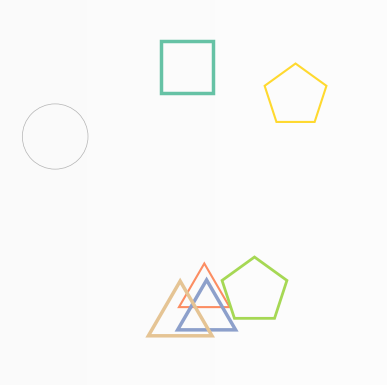[{"shape": "square", "thickness": 2.5, "radius": 0.33, "center": [0.483, 0.826]}, {"shape": "triangle", "thickness": 1.5, "radius": 0.38, "center": [0.527, 0.24]}, {"shape": "triangle", "thickness": 2.5, "radius": 0.43, "center": [0.533, 0.186]}, {"shape": "pentagon", "thickness": 2, "radius": 0.44, "center": [0.657, 0.244]}, {"shape": "pentagon", "thickness": 1.5, "radius": 0.42, "center": [0.763, 0.751]}, {"shape": "triangle", "thickness": 2.5, "radius": 0.47, "center": [0.465, 0.175]}, {"shape": "circle", "thickness": 0.5, "radius": 0.42, "center": [0.142, 0.645]}]